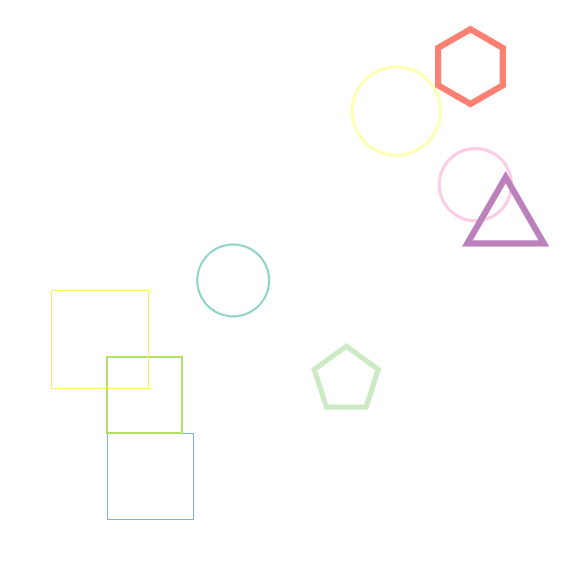[{"shape": "circle", "thickness": 1, "radius": 0.31, "center": [0.404, 0.514]}, {"shape": "circle", "thickness": 1.5, "radius": 0.38, "center": [0.686, 0.807]}, {"shape": "hexagon", "thickness": 3, "radius": 0.32, "center": [0.815, 0.884]}, {"shape": "square", "thickness": 0.5, "radius": 0.37, "center": [0.26, 0.174]}, {"shape": "square", "thickness": 1, "radius": 0.33, "center": [0.25, 0.315]}, {"shape": "circle", "thickness": 1.5, "radius": 0.31, "center": [0.823, 0.679]}, {"shape": "triangle", "thickness": 3, "radius": 0.38, "center": [0.876, 0.616]}, {"shape": "pentagon", "thickness": 2.5, "radius": 0.29, "center": [0.6, 0.341]}, {"shape": "square", "thickness": 0.5, "radius": 0.42, "center": [0.172, 0.412]}]